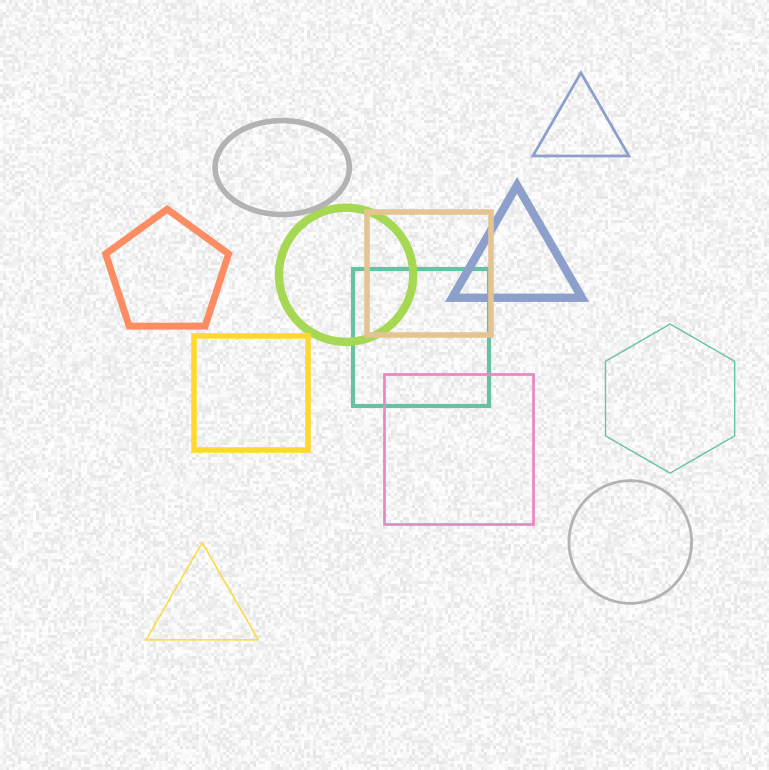[{"shape": "hexagon", "thickness": 0.5, "radius": 0.48, "center": [0.87, 0.482]}, {"shape": "square", "thickness": 1.5, "radius": 0.44, "center": [0.546, 0.561]}, {"shape": "pentagon", "thickness": 2.5, "radius": 0.42, "center": [0.217, 0.644]}, {"shape": "triangle", "thickness": 3, "radius": 0.49, "center": [0.671, 0.662]}, {"shape": "triangle", "thickness": 1, "radius": 0.36, "center": [0.754, 0.833]}, {"shape": "square", "thickness": 1, "radius": 0.49, "center": [0.596, 0.417]}, {"shape": "circle", "thickness": 3, "radius": 0.44, "center": [0.449, 0.643]}, {"shape": "triangle", "thickness": 0.5, "radius": 0.42, "center": [0.263, 0.211]}, {"shape": "square", "thickness": 2, "radius": 0.37, "center": [0.325, 0.49]}, {"shape": "square", "thickness": 2, "radius": 0.4, "center": [0.557, 0.645]}, {"shape": "circle", "thickness": 1, "radius": 0.4, "center": [0.819, 0.296]}, {"shape": "oval", "thickness": 2, "radius": 0.44, "center": [0.367, 0.782]}]